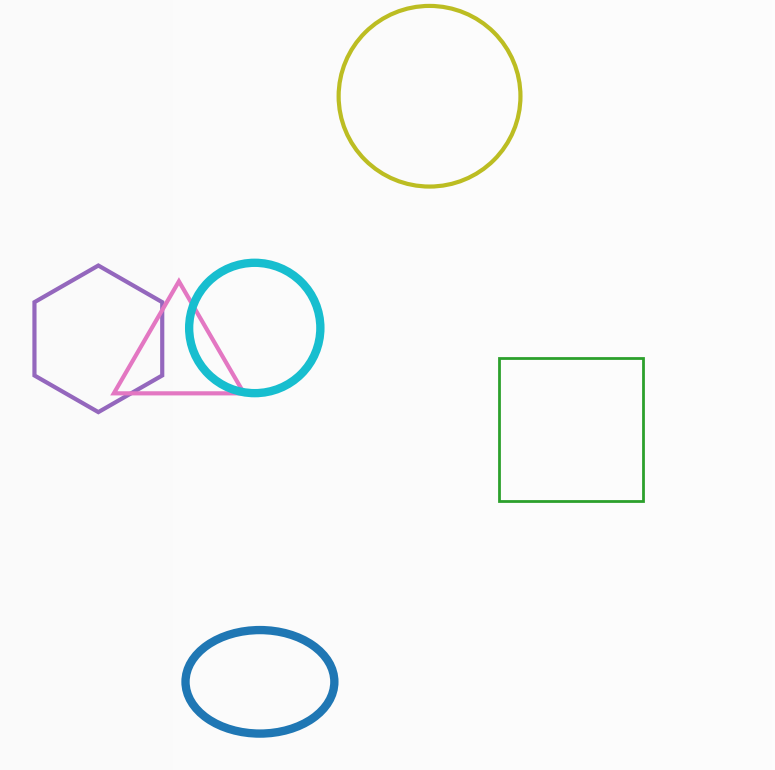[{"shape": "oval", "thickness": 3, "radius": 0.48, "center": [0.335, 0.115]}, {"shape": "square", "thickness": 1, "radius": 0.46, "center": [0.737, 0.443]}, {"shape": "hexagon", "thickness": 1.5, "radius": 0.48, "center": [0.127, 0.56]}, {"shape": "triangle", "thickness": 1.5, "radius": 0.48, "center": [0.231, 0.538]}, {"shape": "circle", "thickness": 1.5, "radius": 0.59, "center": [0.554, 0.875]}, {"shape": "circle", "thickness": 3, "radius": 0.42, "center": [0.329, 0.574]}]